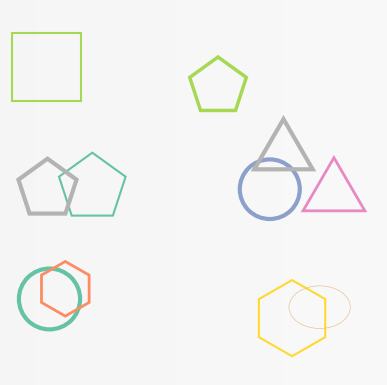[{"shape": "pentagon", "thickness": 1.5, "radius": 0.45, "center": [0.238, 0.513]}, {"shape": "circle", "thickness": 3, "radius": 0.39, "center": [0.128, 0.223]}, {"shape": "hexagon", "thickness": 2, "radius": 0.35, "center": [0.169, 0.25]}, {"shape": "circle", "thickness": 3, "radius": 0.39, "center": [0.696, 0.509]}, {"shape": "triangle", "thickness": 2, "radius": 0.46, "center": [0.862, 0.498]}, {"shape": "square", "thickness": 1.5, "radius": 0.44, "center": [0.12, 0.826]}, {"shape": "pentagon", "thickness": 2.5, "radius": 0.38, "center": [0.563, 0.775]}, {"shape": "hexagon", "thickness": 1.5, "radius": 0.49, "center": [0.754, 0.174]}, {"shape": "oval", "thickness": 0.5, "radius": 0.4, "center": [0.825, 0.202]}, {"shape": "pentagon", "thickness": 3, "radius": 0.39, "center": [0.123, 0.509]}, {"shape": "triangle", "thickness": 3, "radius": 0.43, "center": [0.732, 0.604]}]